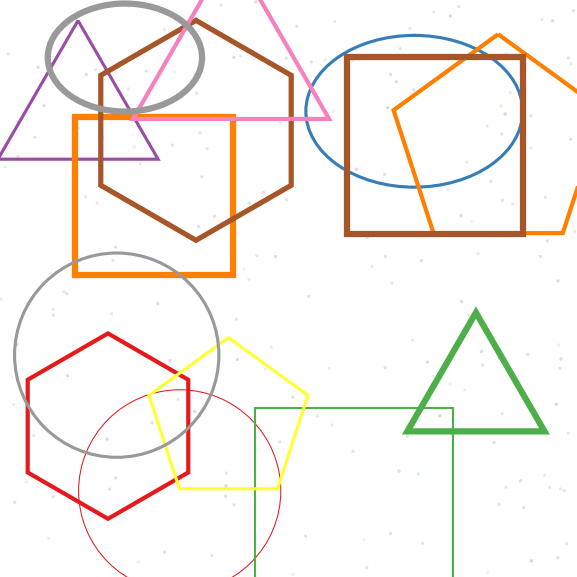[{"shape": "hexagon", "thickness": 2, "radius": 0.8, "center": [0.187, 0.261]}, {"shape": "circle", "thickness": 0.5, "radius": 0.88, "center": [0.311, 0.149]}, {"shape": "oval", "thickness": 1.5, "radius": 0.94, "center": [0.717, 0.806]}, {"shape": "triangle", "thickness": 3, "radius": 0.69, "center": [0.824, 0.321]}, {"shape": "square", "thickness": 1, "radius": 0.86, "center": [0.613, 0.121]}, {"shape": "triangle", "thickness": 1.5, "radius": 0.8, "center": [0.135, 0.803]}, {"shape": "square", "thickness": 3, "radius": 0.68, "center": [0.267, 0.66]}, {"shape": "pentagon", "thickness": 2, "radius": 0.95, "center": [0.863, 0.749]}, {"shape": "pentagon", "thickness": 1.5, "radius": 0.72, "center": [0.396, 0.27]}, {"shape": "square", "thickness": 3, "radius": 0.77, "center": [0.753, 0.747]}, {"shape": "hexagon", "thickness": 2.5, "radius": 0.95, "center": [0.339, 0.773]}, {"shape": "triangle", "thickness": 2, "radius": 0.98, "center": [0.4, 0.891]}, {"shape": "circle", "thickness": 1.5, "radius": 0.88, "center": [0.202, 0.384]}, {"shape": "oval", "thickness": 3, "radius": 0.67, "center": [0.216, 0.899]}]